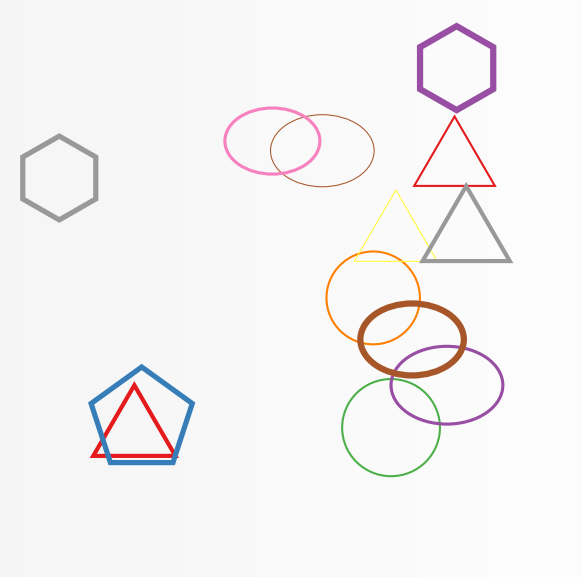[{"shape": "triangle", "thickness": 2, "radius": 0.41, "center": [0.231, 0.251]}, {"shape": "triangle", "thickness": 1, "radius": 0.4, "center": [0.782, 0.717]}, {"shape": "pentagon", "thickness": 2.5, "radius": 0.46, "center": [0.244, 0.272]}, {"shape": "circle", "thickness": 1, "radius": 0.42, "center": [0.673, 0.259]}, {"shape": "oval", "thickness": 1.5, "radius": 0.48, "center": [0.769, 0.332]}, {"shape": "hexagon", "thickness": 3, "radius": 0.36, "center": [0.786, 0.881]}, {"shape": "circle", "thickness": 1, "radius": 0.4, "center": [0.642, 0.483]}, {"shape": "triangle", "thickness": 0.5, "radius": 0.41, "center": [0.681, 0.588]}, {"shape": "oval", "thickness": 0.5, "radius": 0.45, "center": [0.555, 0.738]}, {"shape": "oval", "thickness": 3, "radius": 0.45, "center": [0.709, 0.411]}, {"shape": "oval", "thickness": 1.5, "radius": 0.41, "center": [0.469, 0.755]}, {"shape": "triangle", "thickness": 2, "radius": 0.43, "center": [0.802, 0.59]}, {"shape": "hexagon", "thickness": 2.5, "radius": 0.36, "center": [0.102, 0.691]}]